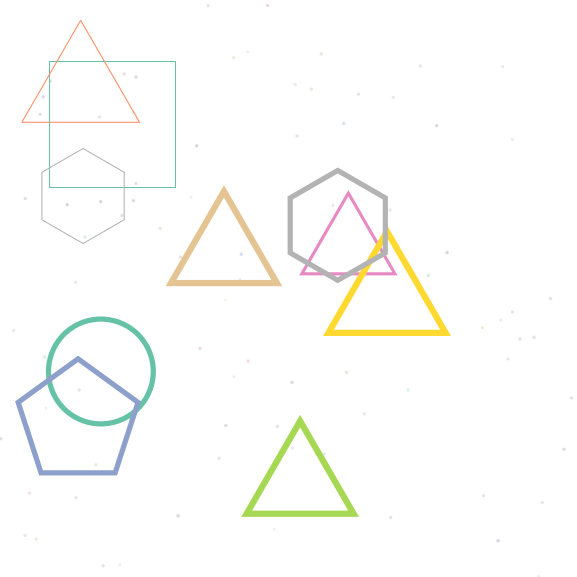[{"shape": "circle", "thickness": 2.5, "radius": 0.45, "center": [0.175, 0.356]}, {"shape": "square", "thickness": 0.5, "radius": 0.55, "center": [0.193, 0.784]}, {"shape": "triangle", "thickness": 0.5, "radius": 0.59, "center": [0.14, 0.846]}, {"shape": "pentagon", "thickness": 2.5, "radius": 0.55, "center": [0.135, 0.269]}, {"shape": "triangle", "thickness": 1.5, "radius": 0.47, "center": [0.603, 0.572]}, {"shape": "triangle", "thickness": 3, "radius": 0.53, "center": [0.52, 0.163]}, {"shape": "triangle", "thickness": 3, "radius": 0.59, "center": [0.67, 0.481]}, {"shape": "triangle", "thickness": 3, "radius": 0.53, "center": [0.388, 0.562]}, {"shape": "hexagon", "thickness": 2.5, "radius": 0.48, "center": [0.585, 0.609]}, {"shape": "hexagon", "thickness": 0.5, "radius": 0.41, "center": [0.144, 0.66]}]